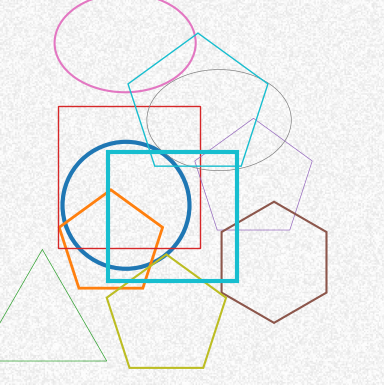[{"shape": "circle", "thickness": 3, "radius": 0.82, "center": [0.327, 0.467]}, {"shape": "pentagon", "thickness": 2, "radius": 0.71, "center": [0.288, 0.366]}, {"shape": "triangle", "thickness": 0.5, "radius": 0.97, "center": [0.11, 0.159]}, {"shape": "square", "thickness": 1, "radius": 0.92, "center": [0.336, 0.54]}, {"shape": "pentagon", "thickness": 0.5, "radius": 0.8, "center": [0.658, 0.532]}, {"shape": "hexagon", "thickness": 1.5, "radius": 0.79, "center": [0.712, 0.319]}, {"shape": "oval", "thickness": 1.5, "radius": 0.92, "center": [0.325, 0.889]}, {"shape": "oval", "thickness": 0.5, "radius": 0.94, "center": [0.569, 0.688]}, {"shape": "pentagon", "thickness": 1.5, "radius": 0.81, "center": [0.432, 0.176]}, {"shape": "pentagon", "thickness": 1, "radius": 0.96, "center": [0.514, 0.723]}, {"shape": "square", "thickness": 3, "radius": 0.83, "center": [0.448, 0.438]}]